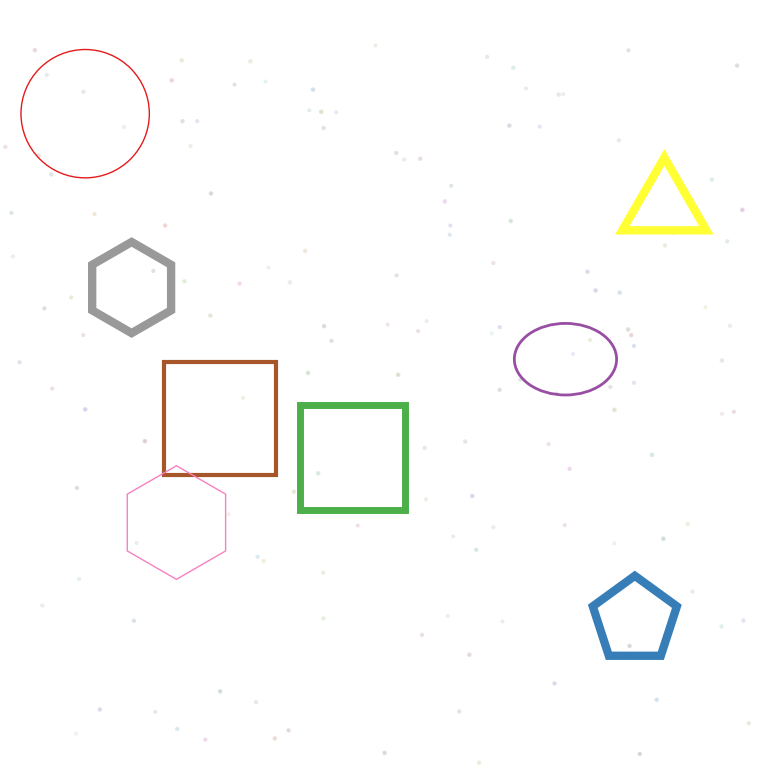[{"shape": "circle", "thickness": 0.5, "radius": 0.42, "center": [0.111, 0.852]}, {"shape": "pentagon", "thickness": 3, "radius": 0.29, "center": [0.824, 0.195]}, {"shape": "square", "thickness": 2.5, "radius": 0.34, "center": [0.458, 0.406]}, {"shape": "oval", "thickness": 1, "radius": 0.33, "center": [0.734, 0.534]}, {"shape": "triangle", "thickness": 3, "radius": 0.32, "center": [0.863, 0.732]}, {"shape": "square", "thickness": 1.5, "radius": 0.37, "center": [0.286, 0.456]}, {"shape": "hexagon", "thickness": 0.5, "radius": 0.37, "center": [0.229, 0.321]}, {"shape": "hexagon", "thickness": 3, "radius": 0.3, "center": [0.171, 0.627]}]